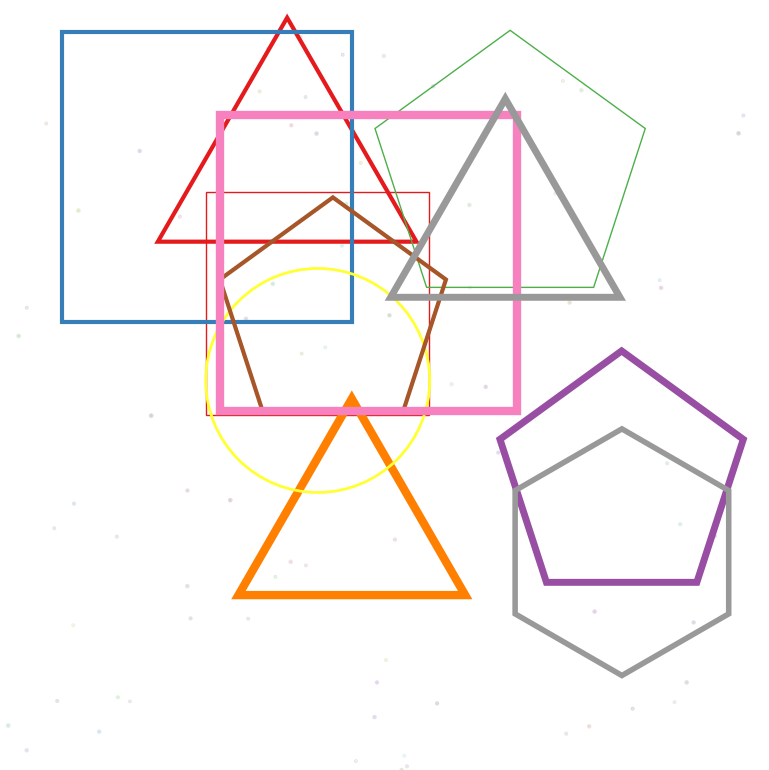[{"shape": "triangle", "thickness": 1.5, "radius": 0.97, "center": [0.373, 0.783]}, {"shape": "square", "thickness": 0.5, "radius": 0.72, "center": [0.412, 0.606]}, {"shape": "square", "thickness": 1.5, "radius": 0.94, "center": [0.269, 0.77]}, {"shape": "pentagon", "thickness": 0.5, "radius": 0.92, "center": [0.663, 0.776]}, {"shape": "pentagon", "thickness": 2.5, "radius": 0.83, "center": [0.807, 0.378]}, {"shape": "triangle", "thickness": 3, "radius": 0.85, "center": [0.457, 0.312]}, {"shape": "circle", "thickness": 1, "radius": 0.73, "center": [0.413, 0.506]}, {"shape": "pentagon", "thickness": 1.5, "radius": 0.77, "center": [0.432, 0.589]}, {"shape": "square", "thickness": 3, "radius": 0.96, "center": [0.479, 0.659]}, {"shape": "hexagon", "thickness": 2, "radius": 0.8, "center": [0.808, 0.283]}, {"shape": "triangle", "thickness": 2.5, "radius": 0.86, "center": [0.656, 0.7]}]